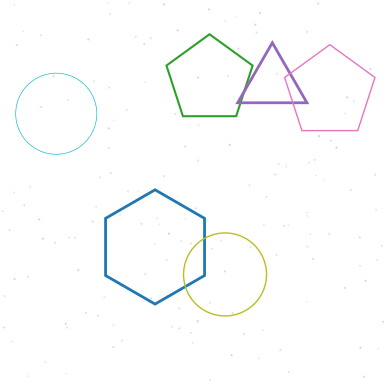[{"shape": "hexagon", "thickness": 2, "radius": 0.74, "center": [0.403, 0.359]}, {"shape": "pentagon", "thickness": 1.5, "radius": 0.59, "center": [0.544, 0.793]}, {"shape": "triangle", "thickness": 2, "radius": 0.52, "center": [0.707, 0.785]}, {"shape": "pentagon", "thickness": 1, "radius": 0.62, "center": [0.857, 0.761]}, {"shape": "circle", "thickness": 1, "radius": 0.54, "center": [0.585, 0.287]}, {"shape": "circle", "thickness": 0.5, "radius": 0.53, "center": [0.146, 0.705]}]